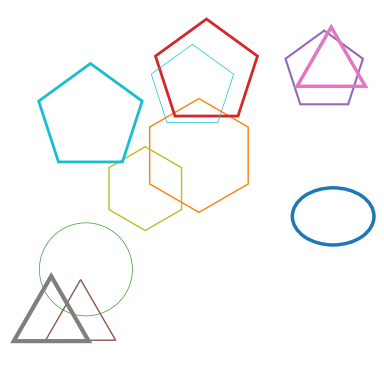[{"shape": "oval", "thickness": 2.5, "radius": 0.53, "center": [0.865, 0.438]}, {"shape": "hexagon", "thickness": 1, "radius": 0.74, "center": [0.517, 0.596]}, {"shape": "circle", "thickness": 0.5, "radius": 0.6, "center": [0.223, 0.3]}, {"shape": "pentagon", "thickness": 2, "radius": 0.7, "center": [0.536, 0.811]}, {"shape": "pentagon", "thickness": 1.5, "radius": 0.53, "center": [0.842, 0.815]}, {"shape": "triangle", "thickness": 1, "radius": 0.52, "center": [0.209, 0.169]}, {"shape": "triangle", "thickness": 2.5, "radius": 0.51, "center": [0.86, 0.827]}, {"shape": "triangle", "thickness": 3, "radius": 0.56, "center": [0.133, 0.17]}, {"shape": "hexagon", "thickness": 1, "radius": 0.54, "center": [0.377, 0.51]}, {"shape": "pentagon", "thickness": 2, "radius": 0.71, "center": [0.235, 0.694]}, {"shape": "pentagon", "thickness": 0.5, "radius": 0.56, "center": [0.5, 0.773]}]